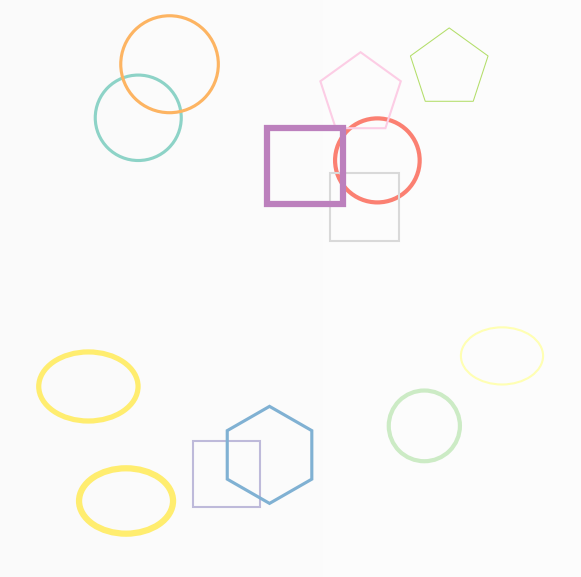[{"shape": "circle", "thickness": 1.5, "radius": 0.37, "center": [0.238, 0.795]}, {"shape": "oval", "thickness": 1, "radius": 0.35, "center": [0.864, 0.383]}, {"shape": "square", "thickness": 1, "radius": 0.29, "center": [0.39, 0.178]}, {"shape": "circle", "thickness": 2, "radius": 0.36, "center": [0.649, 0.721]}, {"shape": "hexagon", "thickness": 1.5, "radius": 0.42, "center": [0.464, 0.211]}, {"shape": "circle", "thickness": 1.5, "radius": 0.42, "center": [0.292, 0.888]}, {"shape": "pentagon", "thickness": 0.5, "radius": 0.35, "center": [0.773, 0.881]}, {"shape": "pentagon", "thickness": 1, "radius": 0.36, "center": [0.62, 0.836]}, {"shape": "square", "thickness": 1, "radius": 0.29, "center": [0.627, 0.641]}, {"shape": "square", "thickness": 3, "radius": 0.33, "center": [0.524, 0.711]}, {"shape": "circle", "thickness": 2, "radius": 0.31, "center": [0.73, 0.262]}, {"shape": "oval", "thickness": 3, "radius": 0.4, "center": [0.217, 0.132]}, {"shape": "oval", "thickness": 2.5, "radius": 0.43, "center": [0.152, 0.33]}]